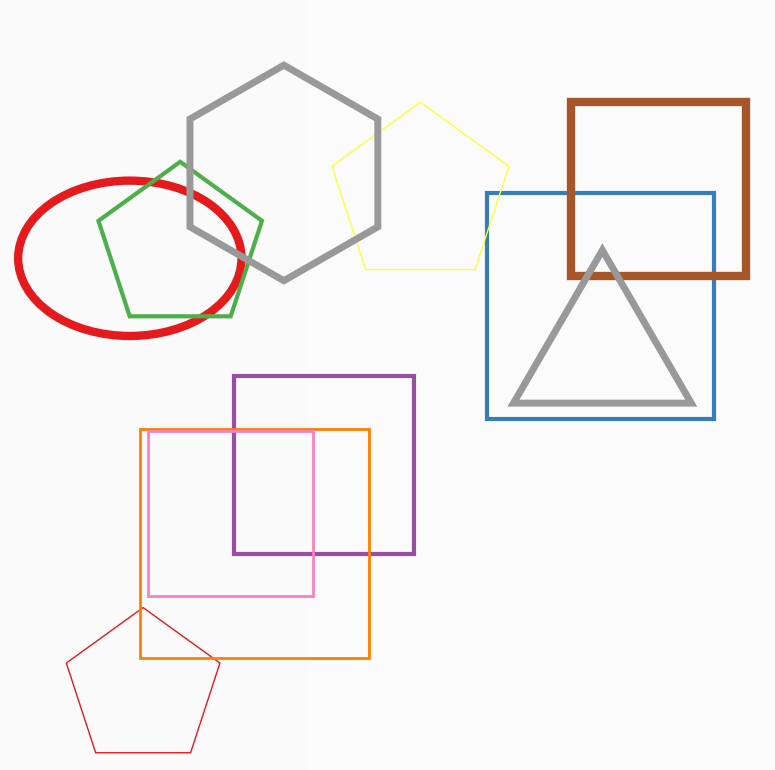[{"shape": "oval", "thickness": 3, "radius": 0.72, "center": [0.168, 0.665]}, {"shape": "pentagon", "thickness": 0.5, "radius": 0.52, "center": [0.185, 0.107]}, {"shape": "square", "thickness": 1.5, "radius": 0.73, "center": [0.775, 0.603]}, {"shape": "pentagon", "thickness": 1.5, "radius": 0.55, "center": [0.233, 0.679]}, {"shape": "square", "thickness": 1.5, "radius": 0.58, "center": [0.418, 0.396]}, {"shape": "square", "thickness": 1, "radius": 0.74, "center": [0.329, 0.294]}, {"shape": "pentagon", "thickness": 0.5, "radius": 0.6, "center": [0.542, 0.747]}, {"shape": "square", "thickness": 3, "radius": 0.57, "center": [0.85, 0.755]}, {"shape": "square", "thickness": 1, "radius": 0.53, "center": [0.297, 0.333]}, {"shape": "hexagon", "thickness": 2.5, "radius": 0.7, "center": [0.366, 0.775]}, {"shape": "triangle", "thickness": 2.5, "radius": 0.66, "center": [0.777, 0.543]}]